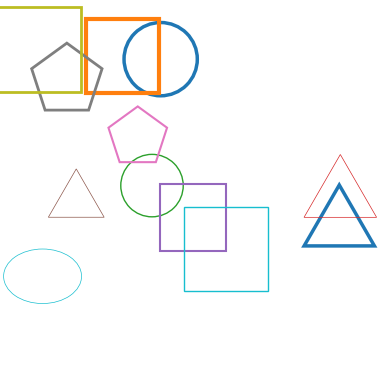[{"shape": "triangle", "thickness": 2.5, "radius": 0.53, "center": [0.881, 0.414]}, {"shape": "circle", "thickness": 2.5, "radius": 0.48, "center": [0.417, 0.846]}, {"shape": "square", "thickness": 3, "radius": 0.48, "center": [0.318, 0.854]}, {"shape": "circle", "thickness": 1, "radius": 0.41, "center": [0.395, 0.518]}, {"shape": "triangle", "thickness": 0.5, "radius": 0.54, "center": [0.884, 0.49]}, {"shape": "square", "thickness": 1.5, "radius": 0.43, "center": [0.501, 0.435]}, {"shape": "triangle", "thickness": 0.5, "radius": 0.42, "center": [0.198, 0.478]}, {"shape": "pentagon", "thickness": 1.5, "radius": 0.4, "center": [0.358, 0.644]}, {"shape": "pentagon", "thickness": 2, "radius": 0.48, "center": [0.174, 0.792]}, {"shape": "square", "thickness": 2, "radius": 0.55, "center": [0.101, 0.872]}, {"shape": "square", "thickness": 1, "radius": 0.55, "center": [0.586, 0.354]}, {"shape": "oval", "thickness": 0.5, "radius": 0.51, "center": [0.111, 0.282]}]